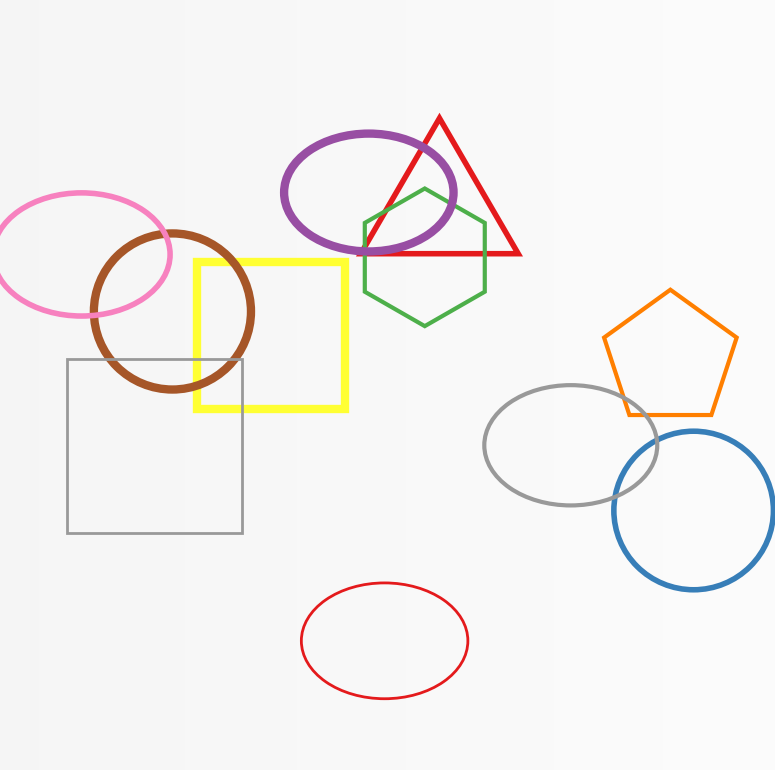[{"shape": "triangle", "thickness": 2, "radius": 0.59, "center": [0.567, 0.729]}, {"shape": "oval", "thickness": 1, "radius": 0.54, "center": [0.496, 0.168]}, {"shape": "circle", "thickness": 2, "radius": 0.51, "center": [0.895, 0.337]}, {"shape": "hexagon", "thickness": 1.5, "radius": 0.45, "center": [0.548, 0.666]}, {"shape": "oval", "thickness": 3, "radius": 0.55, "center": [0.476, 0.75]}, {"shape": "pentagon", "thickness": 1.5, "radius": 0.45, "center": [0.865, 0.534]}, {"shape": "square", "thickness": 3, "radius": 0.48, "center": [0.349, 0.565]}, {"shape": "circle", "thickness": 3, "radius": 0.51, "center": [0.222, 0.595]}, {"shape": "oval", "thickness": 2, "radius": 0.57, "center": [0.105, 0.67]}, {"shape": "oval", "thickness": 1.5, "radius": 0.56, "center": [0.736, 0.422]}, {"shape": "square", "thickness": 1, "radius": 0.56, "center": [0.199, 0.421]}]